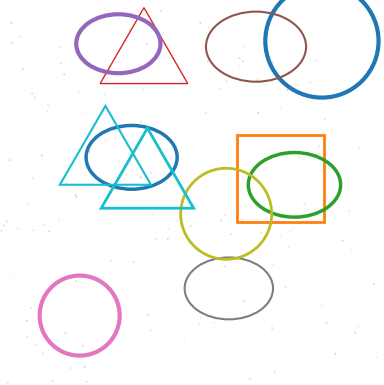[{"shape": "circle", "thickness": 3, "radius": 0.74, "center": [0.836, 0.894]}, {"shape": "oval", "thickness": 2.5, "radius": 0.59, "center": [0.342, 0.591]}, {"shape": "square", "thickness": 2, "radius": 0.56, "center": [0.728, 0.536]}, {"shape": "oval", "thickness": 2.5, "radius": 0.6, "center": [0.765, 0.52]}, {"shape": "triangle", "thickness": 1, "radius": 0.66, "center": [0.374, 0.849]}, {"shape": "oval", "thickness": 3, "radius": 0.55, "center": [0.307, 0.886]}, {"shape": "oval", "thickness": 1.5, "radius": 0.65, "center": [0.665, 0.879]}, {"shape": "circle", "thickness": 3, "radius": 0.52, "center": [0.207, 0.18]}, {"shape": "oval", "thickness": 1.5, "radius": 0.57, "center": [0.594, 0.251]}, {"shape": "circle", "thickness": 2, "radius": 0.59, "center": [0.587, 0.445]}, {"shape": "triangle", "thickness": 1.5, "radius": 0.68, "center": [0.274, 0.588]}, {"shape": "triangle", "thickness": 2, "radius": 0.69, "center": [0.383, 0.529]}]